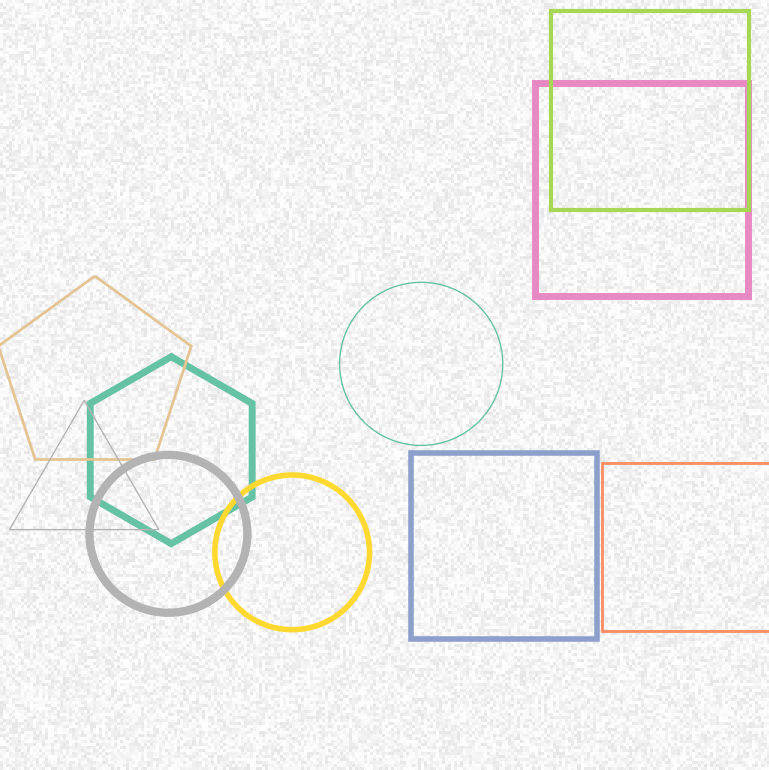[{"shape": "circle", "thickness": 0.5, "radius": 0.53, "center": [0.547, 0.527]}, {"shape": "hexagon", "thickness": 2.5, "radius": 0.61, "center": [0.222, 0.415]}, {"shape": "square", "thickness": 1, "radius": 0.54, "center": [0.891, 0.29]}, {"shape": "square", "thickness": 2, "radius": 0.6, "center": [0.654, 0.29]}, {"shape": "square", "thickness": 2.5, "radius": 0.69, "center": [0.833, 0.753]}, {"shape": "square", "thickness": 1.5, "radius": 0.65, "center": [0.844, 0.857]}, {"shape": "circle", "thickness": 2, "radius": 0.5, "center": [0.379, 0.283]}, {"shape": "pentagon", "thickness": 1, "radius": 0.66, "center": [0.123, 0.51]}, {"shape": "triangle", "thickness": 0.5, "radius": 0.56, "center": [0.109, 0.368]}, {"shape": "circle", "thickness": 3, "radius": 0.51, "center": [0.219, 0.307]}]